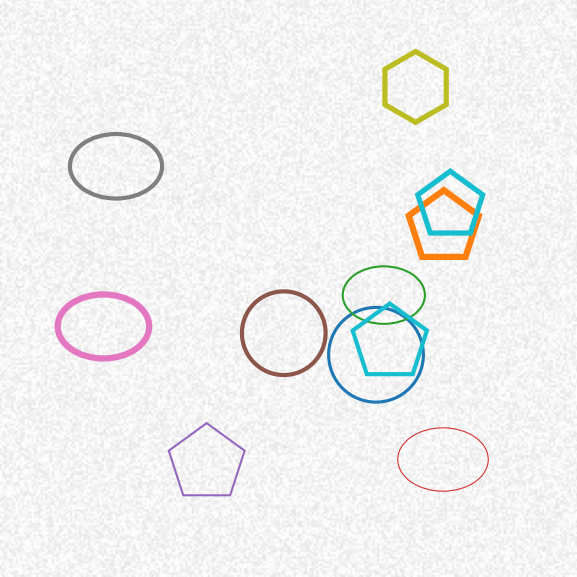[{"shape": "circle", "thickness": 1.5, "radius": 0.41, "center": [0.651, 0.385]}, {"shape": "pentagon", "thickness": 3, "radius": 0.32, "center": [0.768, 0.606]}, {"shape": "oval", "thickness": 1, "radius": 0.36, "center": [0.665, 0.488]}, {"shape": "oval", "thickness": 0.5, "radius": 0.39, "center": [0.767, 0.203]}, {"shape": "pentagon", "thickness": 1, "radius": 0.35, "center": [0.358, 0.197]}, {"shape": "circle", "thickness": 2, "radius": 0.36, "center": [0.491, 0.422]}, {"shape": "oval", "thickness": 3, "radius": 0.4, "center": [0.179, 0.434]}, {"shape": "oval", "thickness": 2, "radius": 0.4, "center": [0.201, 0.711]}, {"shape": "hexagon", "thickness": 2.5, "radius": 0.31, "center": [0.72, 0.849]}, {"shape": "pentagon", "thickness": 2, "radius": 0.34, "center": [0.675, 0.406]}, {"shape": "pentagon", "thickness": 2.5, "radius": 0.3, "center": [0.78, 0.644]}]